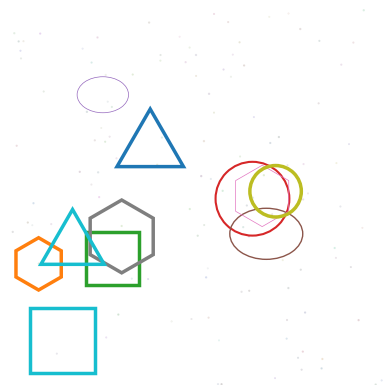[{"shape": "triangle", "thickness": 2.5, "radius": 0.5, "center": [0.39, 0.617]}, {"shape": "hexagon", "thickness": 2.5, "radius": 0.34, "center": [0.1, 0.315]}, {"shape": "square", "thickness": 2.5, "radius": 0.34, "center": [0.292, 0.329]}, {"shape": "circle", "thickness": 1.5, "radius": 0.48, "center": [0.656, 0.484]}, {"shape": "oval", "thickness": 0.5, "radius": 0.33, "center": [0.267, 0.754]}, {"shape": "oval", "thickness": 1, "radius": 0.47, "center": [0.692, 0.393]}, {"shape": "hexagon", "thickness": 0.5, "radius": 0.4, "center": [0.681, 0.491]}, {"shape": "hexagon", "thickness": 2.5, "radius": 0.47, "center": [0.316, 0.386]}, {"shape": "circle", "thickness": 2.5, "radius": 0.33, "center": [0.716, 0.503]}, {"shape": "square", "thickness": 2.5, "radius": 0.42, "center": [0.162, 0.116]}, {"shape": "triangle", "thickness": 2.5, "radius": 0.47, "center": [0.188, 0.361]}]